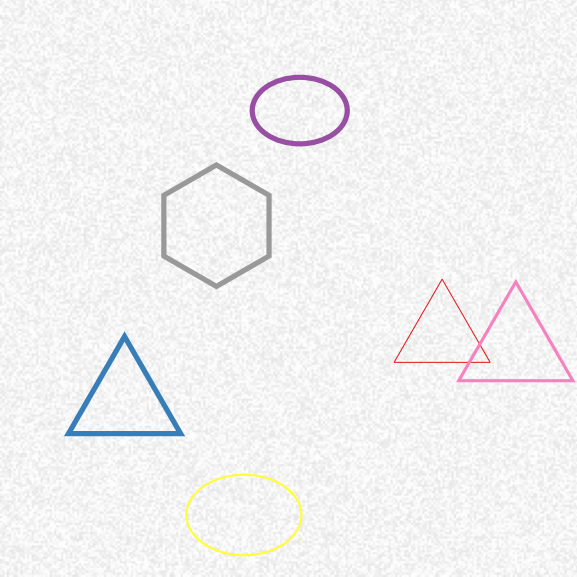[{"shape": "triangle", "thickness": 0.5, "radius": 0.48, "center": [0.766, 0.42]}, {"shape": "triangle", "thickness": 2.5, "radius": 0.56, "center": [0.216, 0.304]}, {"shape": "oval", "thickness": 2.5, "radius": 0.41, "center": [0.519, 0.808]}, {"shape": "oval", "thickness": 1, "radius": 0.5, "center": [0.422, 0.107]}, {"shape": "triangle", "thickness": 1.5, "radius": 0.57, "center": [0.893, 0.397]}, {"shape": "hexagon", "thickness": 2.5, "radius": 0.53, "center": [0.375, 0.608]}]